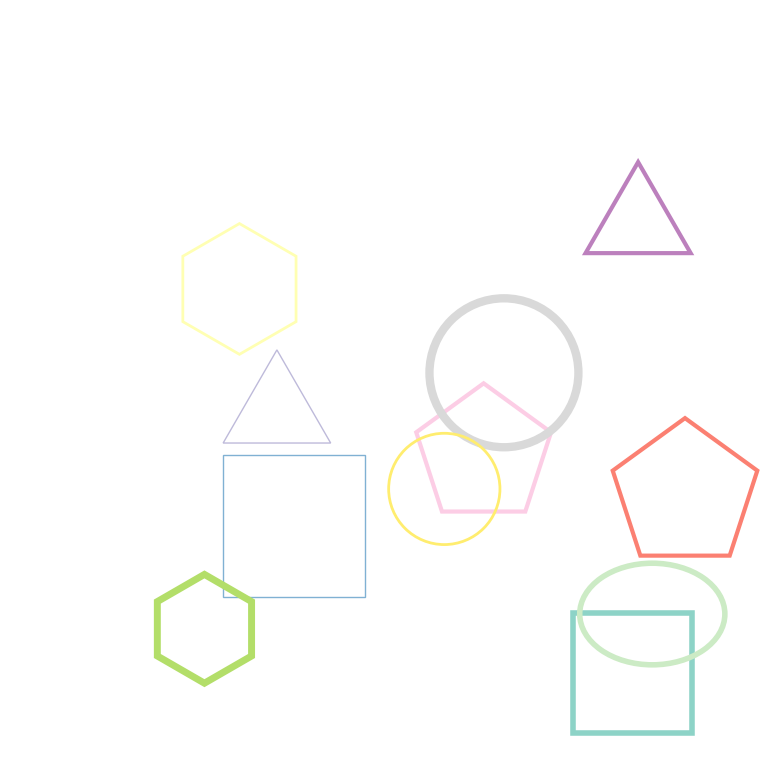[{"shape": "square", "thickness": 2, "radius": 0.39, "center": [0.821, 0.126]}, {"shape": "hexagon", "thickness": 1, "radius": 0.42, "center": [0.311, 0.625]}, {"shape": "triangle", "thickness": 0.5, "radius": 0.4, "center": [0.36, 0.465]}, {"shape": "pentagon", "thickness": 1.5, "radius": 0.49, "center": [0.89, 0.358]}, {"shape": "square", "thickness": 0.5, "radius": 0.46, "center": [0.382, 0.317]}, {"shape": "hexagon", "thickness": 2.5, "radius": 0.35, "center": [0.266, 0.183]}, {"shape": "pentagon", "thickness": 1.5, "radius": 0.46, "center": [0.628, 0.41]}, {"shape": "circle", "thickness": 3, "radius": 0.48, "center": [0.654, 0.516]}, {"shape": "triangle", "thickness": 1.5, "radius": 0.39, "center": [0.829, 0.711]}, {"shape": "oval", "thickness": 2, "radius": 0.47, "center": [0.847, 0.203]}, {"shape": "circle", "thickness": 1, "radius": 0.36, "center": [0.577, 0.365]}]